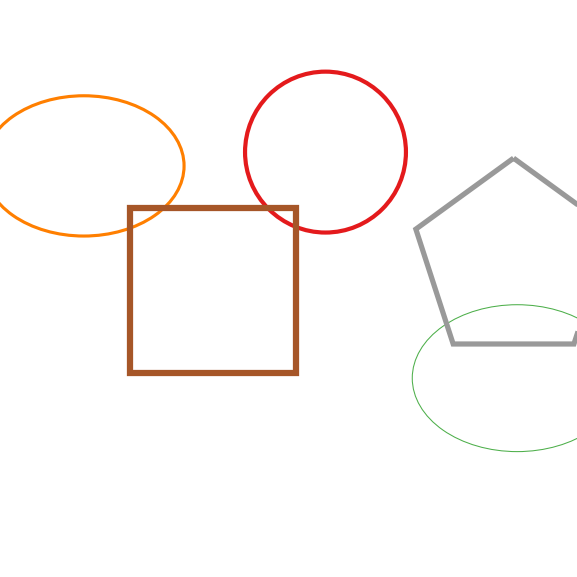[{"shape": "circle", "thickness": 2, "radius": 0.7, "center": [0.564, 0.736]}, {"shape": "oval", "thickness": 0.5, "radius": 0.91, "center": [0.896, 0.344]}, {"shape": "oval", "thickness": 1.5, "radius": 0.87, "center": [0.145, 0.712]}, {"shape": "square", "thickness": 3, "radius": 0.72, "center": [0.369, 0.496]}, {"shape": "pentagon", "thickness": 2.5, "radius": 0.89, "center": [0.889, 0.547]}]